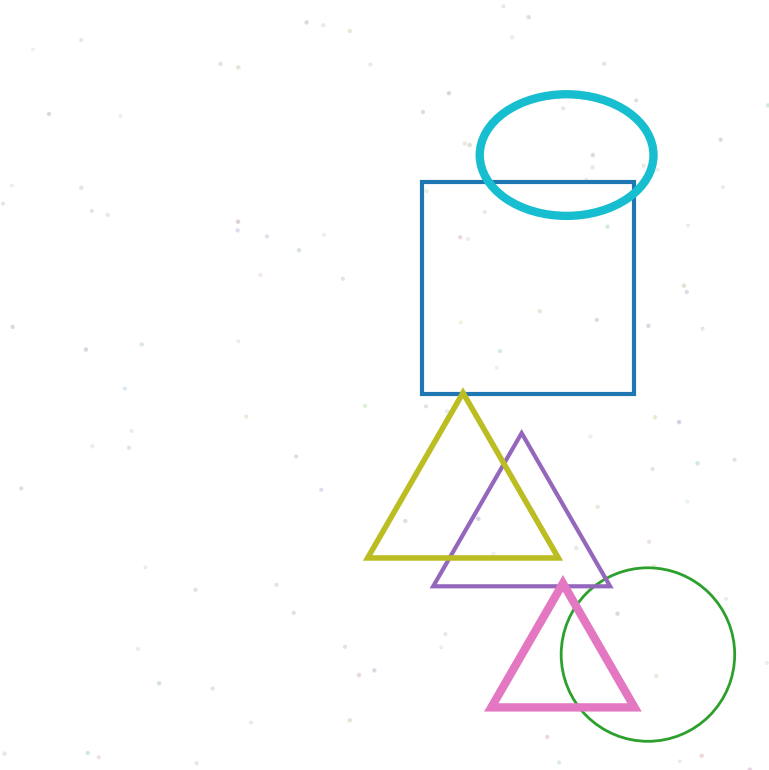[{"shape": "square", "thickness": 1.5, "radius": 0.69, "center": [0.686, 0.625]}, {"shape": "circle", "thickness": 1, "radius": 0.56, "center": [0.841, 0.15]}, {"shape": "triangle", "thickness": 1.5, "radius": 0.66, "center": [0.677, 0.305]}, {"shape": "triangle", "thickness": 3, "radius": 0.54, "center": [0.731, 0.135]}, {"shape": "triangle", "thickness": 2, "radius": 0.71, "center": [0.601, 0.347]}, {"shape": "oval", "thickness": 3, "radius": 0.56, "center": [0.736, 0.799]}]